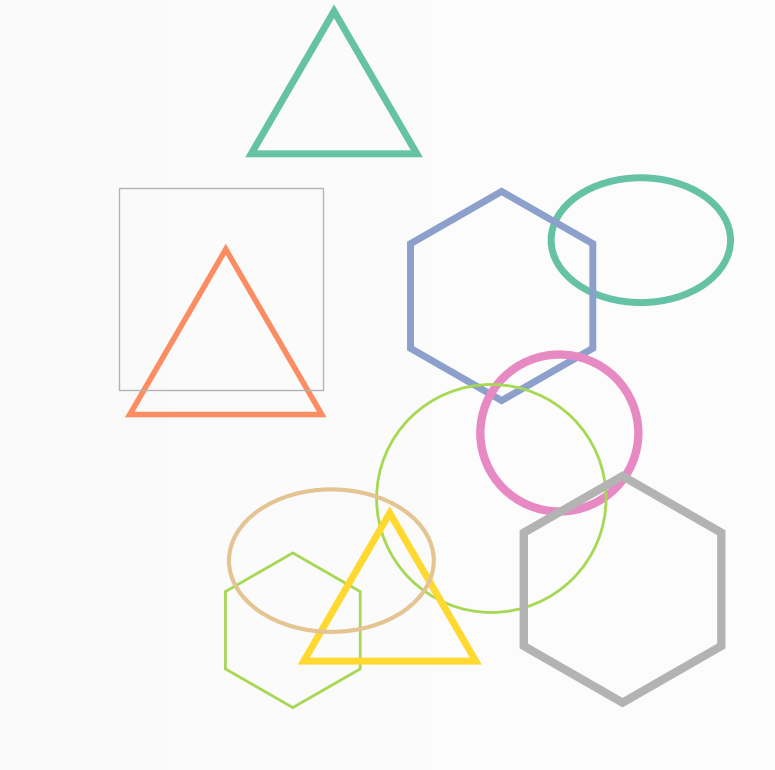[{"shape": "oval", "thickness": 2.5, "radius": 0.58, "center": [0.827, 0.688]}, {"shape": "triangle", "thickness": 2.5, "radius": 0.62, "center": [0.431, 0.862]}, {"shape": "triangle", "thickness": 2, "radius": 0.72, "center": [0.291, 0.533]}, {"shape": "hexagon", "thickness": 2.5, "radius": 0.68, "center": [0.647, 0.616]}, {"shape": "circle", "thickness": 3, "radius": 0.51, "center": [0.722, 0.438]}, {"shape": "hexagon", "thickness": 1, "radius": 0.5, "center": [0.378, 0.181]}, {"shape": "circle", "thickness": 1, "radius": 0.74, "center": [0.634, 0.353]}, {"shape": "triangle", "thickness": 2.5, "radius": 0.64, "center": [0.503, 0.205]}, {"shape": "oval", "thickness": 1.5, "radius": 0.66, "center": [0.428, 0.272]}, {"shape": "square", "thickness": 0.5, "radius": 0.66, "center": [0.285, 0.624]}, {"shape": "hexagon", "thickness": 3, "radius": 0.74, "center": [0.803, 0.235]}]